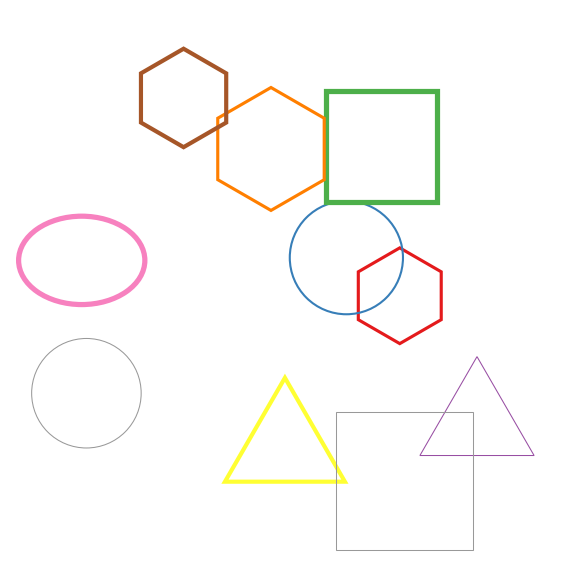[{"shape": "hexagon", "thickness": 1.5, "radius": 0.41, "center": [0.692, 0.487]}, {"shape": "circle", "thickness": 1, "radius": 0.49, "center": [0.6, 0.553]}, {"shape": "square", "thickness": 2.5, "radius": 0.48, "center": [0.66, 0.745]}, {"shape": "triangle", "thickness": 0.5, "radius": 0.57, "center": [0.826, 0.267]}, {"shape": "hexagon", "thickness": 1.5, "radius": 0.53, "center": [0.469, 0.741]}, {"shape": "triangle", "thickness": 2, "radius": 0.6, "center": [0.493, 0.225]}, {"shape": "hexagon", "thickness": 2, "radius": 0.43, "center": [0.318, 0.83]}, {"shape": "oval", "thickness": 2.5, "radius": 0.55, "center": [0.142, 0.548]}, {"shape": "square", "thickness": 0.5, "radius": 0.59, "center": [0.7, 0.166]}, {"shape": "circle", "thickness": 0.5, "radius": 0.47, "center": [0.15, 0.318]}]